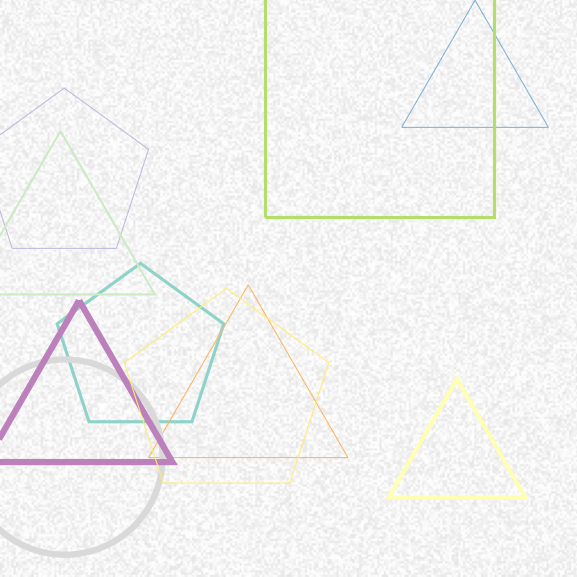[{"shape": "pentagon", "thickness": 1.5, "radius": 0.76, "center": [0.243, 0.392]}, {"shape": "triangle", "thickness": 2, "radius": 0.68, "center": [0.791, 0.206]}, {"shape": "pentagon", "thickness": 0.5, "radius": 0.77, "center": [0.111, 0.693]}, {"shape": "triangle", "thickness": 0.5, "radius": 0.73, "center": [0.823, 0.852]}, {"shape": "triangle", "thickness": 0.5, "radius": 1.0, "center": [0.43, 0.306]}, {"shape": "square", "thickness": 1.5, "radius": 1.0, "center": [0.657, 0.823]}, {"shape": "circle", "thickness": 3, "radius": 0.85, "center": [0.113, 0.208]}, {"shape": "triangle", "thickness": 3, "radius": 0.93, "center": [0.137, 0.292]}, {"shape": "triangle", "thickness": 1, "radius": 0.94, "center": [0.105, 0.584]}, {"shape": "pentagon", "thickness": 0.5, "radius": 0.93, "center": [0.392, 0.313]}]